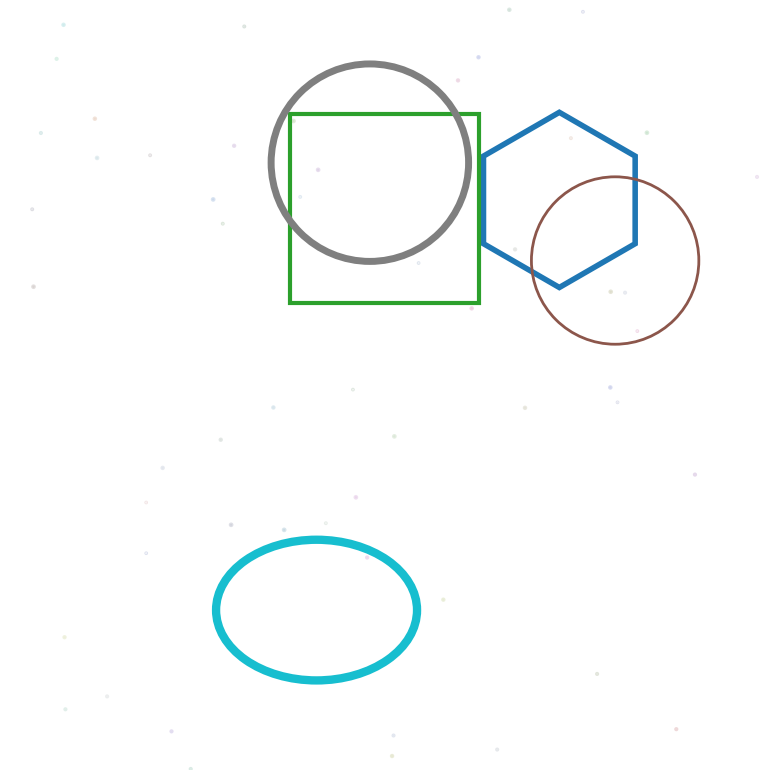[{"shape": "hexagon", "thickness": 2, "radius": 0.57, "center": [0.726, 0.74]}, {"shape": "square", "thickness": 1.5, "radius": 0.61, "center": [0.499, 0.729]}, {"shape": "circle", "thickness": 1, "radius": 0.54, "center": [0.799, 0.662]}, {"shape": "circle", "thickness": 2.5, "radius": 0.64, "center": [0.48, 0.789]}, {"shape": "oval", "thickness": 3, "radius": 0.65, "center": [0.411, 0.208]}]